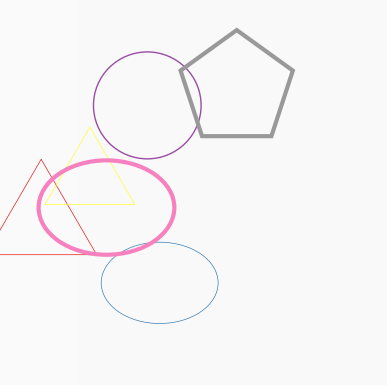[{"shape": "triangle", "thickness": 0.5, "radius": 0.83, "center": [0.106, 0.421]}, {"shape": "oval", "thickness": 0.5, "radius": 0.75, "center": [0.412, 0.265]}, {"shape": "circle", "thickness": 1, "radius": 0.69, "center": [0.38, 0.726]}, {"shape": "triangle", "thickness": 0.5, "radius": 0.67, "center": [0.232, 0.536]}, {"shape": "oval", "thickness": 3, "radius": 0.88, "center": [0.275, 0.461]}, {"shape": "pentagon", "thickness": 3, "radius": 0.76, "center": [0.611, 0.77]}]